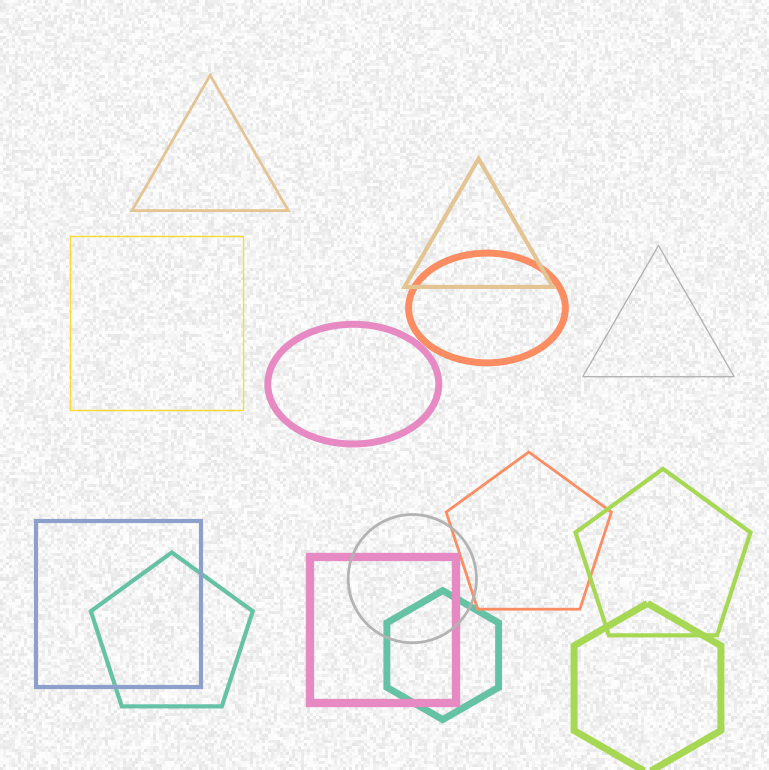[{"shape": "pentagon", "thickness": 1.5, "radius": 0.55, "center": [0.223, 0.172]}, {"shape": "hexagon", "thickness": 2.5, "radius": 0.42, "center": [0.575, 0.149]}, {"shape": "oval", "thickness": 2.5, "radius": 0.51, "center": [0.632, 0.6]}, {"shape": "pentagon", "thickness": 1, "radius": 0.56, "center": [0.687, 0.3]}, {"shape": "square", "thickness": 1.5, "radius": 0.54, "center": [0.153, 0.216]}, {"shape": "oval", "thickness": 2.5, "radius": 0.56, "center": [0.459, 0.501]}, {"shape": "square", "thickness": 3, "radius": 0.47, "center": [0.497, 0.182]}, {"shape": "pentagon", "thickness": 1.5, "radius": 0.6, "center": [0.861, 0.272]}, {"shape": "hexagon", "thickness": 2.5, "radius": 0.55, "center": [0.841, 0.106]}, {"shape": "square", "thickness": 0.5, "radius": 0.56, "center": [0.204, 0.58]}, {"shape": "triangle", "thickness": 1.5, "radius": 0.55, "center": [0.622, 0.683]}, {"shape": "triangle", "thickness": 1, "radius": 0.59, "center": [0.273, 0.785]}, {"shape": "triangle", "thickness": 0.5, "radius": 0.57, "center": [0.855, 0.568]}, {"shape": "circle", "thickness": 1, "radius": 0.42, "center": [0.535, 0.249]}]